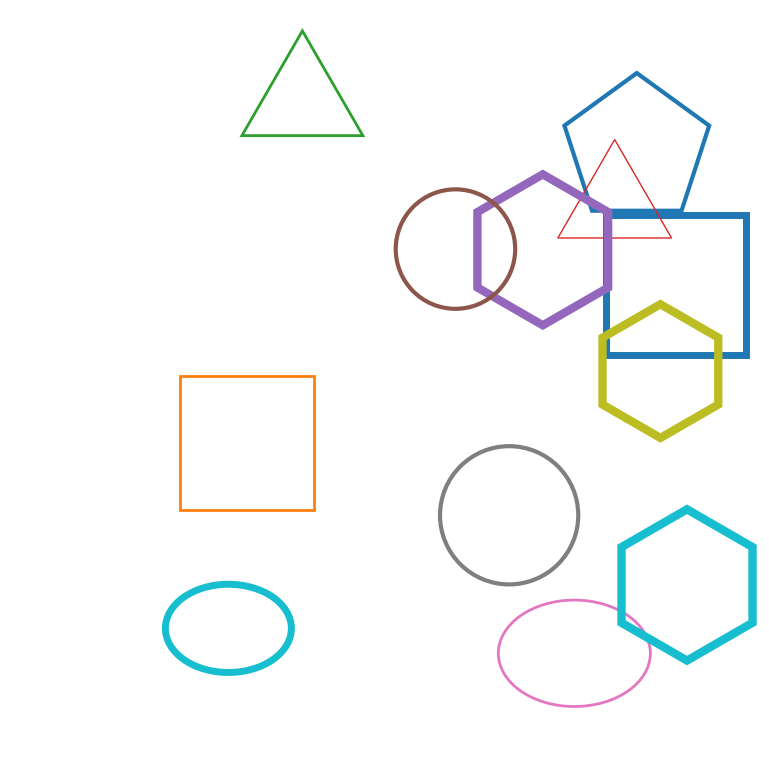[{"shape": "pentagon", "thickness": 1.5, "radius": 0.49, "center": [0.827, 0.806]}, {"shape": "square", "thickness": 2.5, "radius": 0.45, "center": [0.878, 0.63]}, {"shape": "square", "thickness": 1, "radius": 0.43, "center": [0.321, 0.424]}, {"shape": "triangle", "thickness": 1, "radius": 0.45, "center": [0.393, 0.869]}, {"shape": "triangle", "thickness": 0.5, "radius": 0.43, "center": [0.798, 0.734]}, {"shape": "hexagon", "thickness": 3, "radius": 0.49, "center": [0.705, 0.676]}, {"shape": "circle", "thickness": 1.5, "radius": 0.39, "center": [0.592, 0.677]}, {"shape": "oval", "thickness": 1, "radius": 0.49, "center": [0.746, 0.152]}, {"shape": "circle", "thickness": 1.5, "radius": 0.45, "center": [0.661, 0.331]}, {"shape": "hexagon", "thickness": 3, "radius": 0.43, "center": [0.858, 0.518]}, {"shape": "hexagon", "thickness": 3, "radius": 0.49, "center": [0.892, 0.24]}, {"shape": "oval", "thickness": 2.5, "radius": 0.41, "center": [0.297, 0.184]}]